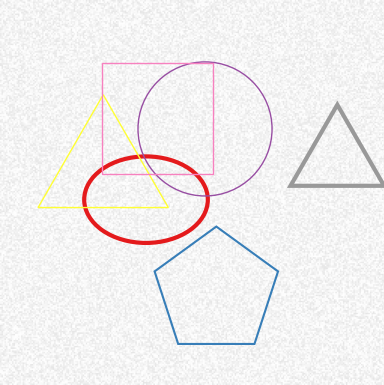[{"shape": "oval", "thickness": 3, "radius": 0.8, "center": [0.379, 0.481]}, {"shape": "pentagon", "thickness": 1.5, "radius": 0.84, "center": [0.562, 0.243]}, {"shape": "circle", "thickness": 1, "radius": 0.87, "center": [0.533, 0.665]}, {"shape": "triangle", "thickness": 1, "radius": 0.98, "center": [0.268, 0.559]}, {"shape": "square", "thickness": 1, "radius": 0.72, "center": [0.409, 0.692]}, {"shape": "triangle", "thickness": 3, "radius": 0.7, "center": [0.876, 0.588]}]